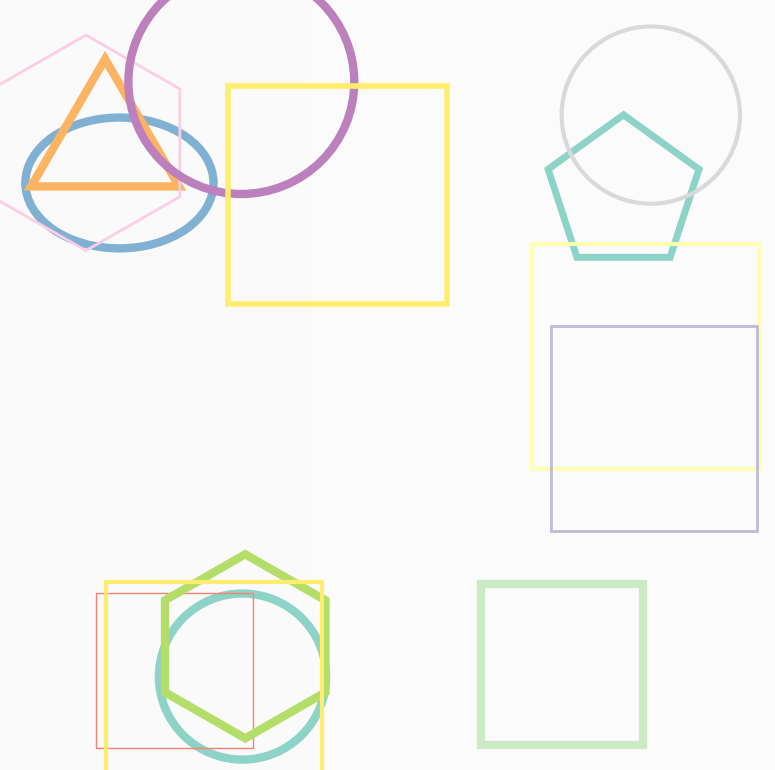[{"shape": "pentagon", "thickness": 2.5, "radius": 0.51, "center": [0.805, 0.749]}, {"shape": "circle", "thickness": 3, "radius": 0.54, "center": [0.313, 0.121]}, {"shape": "square", "thickness": 1.5, "radius": 0.73, "center": [0.833, 0.537]}, {"shape": "square", "thickness": 1, "radius": 0.66, "center": [0.844, 0.443]}, {"shape": "square", "thickness": 0.5, "radius": 0.5, "center": [0.225, 0.129]}, {"shape": "oval", "thickness": 3, "radius": 0.61, "center": [0.154, 0.762]}, {"shape": "triangle", "thickness": 3, "radius": 0.55, "center": [0.136, 0.813]}, {"shape": "hexagon", "thickness": 3, "radius": 0.6, "center": [0.316, 0.161]}, {"shape": "hexagon", "thickness": 1, "radius": 0.7, "center": [0.111, 0.815]}, {"shape": "circle", "thickness": 1.5, "radius": 0.58, "center": [0.84, 0.851]}, {"shape": "circle", "thickness": 3, "radius": 0.73, "center": [0.311, 0.894]}, {"shape": "square", "thickness": 3, "radius": 0.52, "center": [0.725, 0.137]}, {"shape": "square", "thickness": 1.5, "radius": 0.7, "center": [0.276, 0.105]}, {"shape": "square", "thickness": 2, "radius": 0.71, "center": [0.436, 0.747]}]